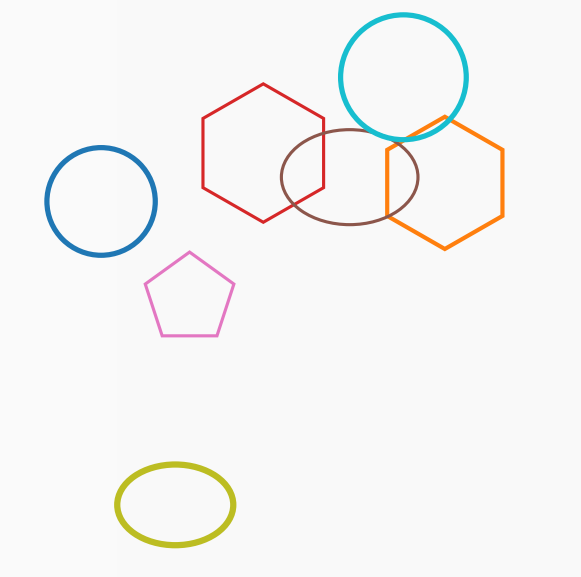[{"shape": "circle", "thickness": 2.5, "radius": 0.47, "center": [0.174, 0.65]}, {"shape": "hexagon", "thickness": 2, "radius": 0.57, "center": [0.765, 0.682]}, {"shape": "hexagon", "thickness": 1.5, "radius": 0.6, "center": [0.453, 0.734]}, {"shape": "oval", "thickness": 1.5, "radius": 0.59, "center": [0.602, 0.692]}, {"shape": "pentagon", "thickness": 1.5, "radius": 0.4, "center": [0.326, 0.482]}, {"shape": "oval", "thickness": 3, "radius": 0.5, "center": [0.302, 0.125]}, {"shape": "circle", "thickness": 2.5, "radius": 0.54, "center": [0.694, 0.865]}]